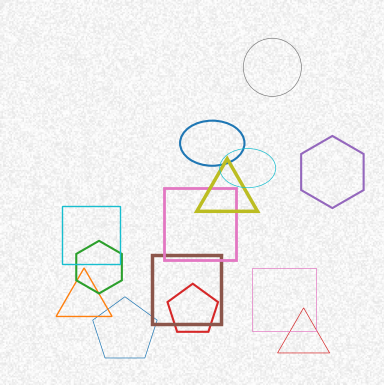[{"shape": "pentagon", "thickness": 0.5, "radius": 0.44, "center": [0.324, 0.141]}, {"shape": "oval", "thickness": 1.5, "radius": 0.42, "center": [0.551, 0.628]}, {"shape": "triangle", "thickness": 1, "radius": 0.42, "center": [0.218, 0.22]}, {"shape": "hexagon", "thickness": 1.5, "radius": 0.34, "center": [0.257, 0.306]}, {"shape": "triangle", "thickness": 0.5, "radius": 0.39, "center": [0.789, 0.122]}, {"shape": "pentagon", "thickness": 1.5, "radius": 0.35, "center": [0.501, 0.194]}, {"shape": "hexagon", "thickness": 1.5, "radius": 0.47, "center": [0.863, 0.553]}, {"shape": "square", "thickness": 2.5, "radius": 0.45, "center": [0.484, 0.248]}, {"shape": "square", "thickness": 0.5, "radius": 0.41, "center": [0.738, 0.222]}, {"shape": "square", "thickness": 2, "radius": 0.47, "center": [0.52, 0.417]}, {"shape": "circle", "thickness": 0.5, "radius": 0.38, "center": [0.707, 0.825]}, {"shape": "triangle", "thickness": 2.5, "radius": 0.46, "center": [0.59, 0.497]}, {"shape": "square", "thickness": 1, "radius": 0.38, "center": [0.236, 0.39]}, {"shape": "oval", "thickness": 0.5, "radius": 0.36, "center": [0.643, 0.563]}]